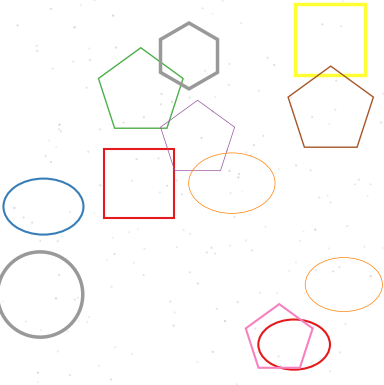[{"shape": "oval", "thickness": 1.5, "radius": 0.47, "center": [0.764, 0.105]}, {"shape": "square", "thickness": 1.5, "radius": 0.45, "center": [0.361, 0.524]}, {"shape": "oval", "thickness": 1.5, "radius": 0.52, "center": [0.113, 0.463]}, {"shape": "pentagon", "thickness": 1, "radius": 0.58, "center": [0.366, 0.76]}, {"shape": "pentagon", "thickness": 0.5, "radius": 0.51, "center": [0.513, 0.638]}, {"shape": "oval", "thickness": 0.5, "radius": 0.56, "center": [0.602, 0.524]}, {"shape": "oval", "thickness": 0.5, "radius": 0.5, "center": [0.893, 0.261]}, {"shape": "square", "thickness": 2.5, "radius": 0.46, "center": [0.857, 0.897]}, {"shape": "pentagon", "thickness": 1, "radius": 0.58, "center": [0.859, 0.712]}, {"shape": "pentagon", "thickness": 1.5, "radius": 0.46, "center": [0.725, 0.119]}, {"shape": "hexagon", "thickness": 2.5, "radius": 0.43, "center": [0.491, 0.855]}, {"shape": "circle", "thickness": 2.5, "radius": 0.55, "center": [0.104, 0.235]}]